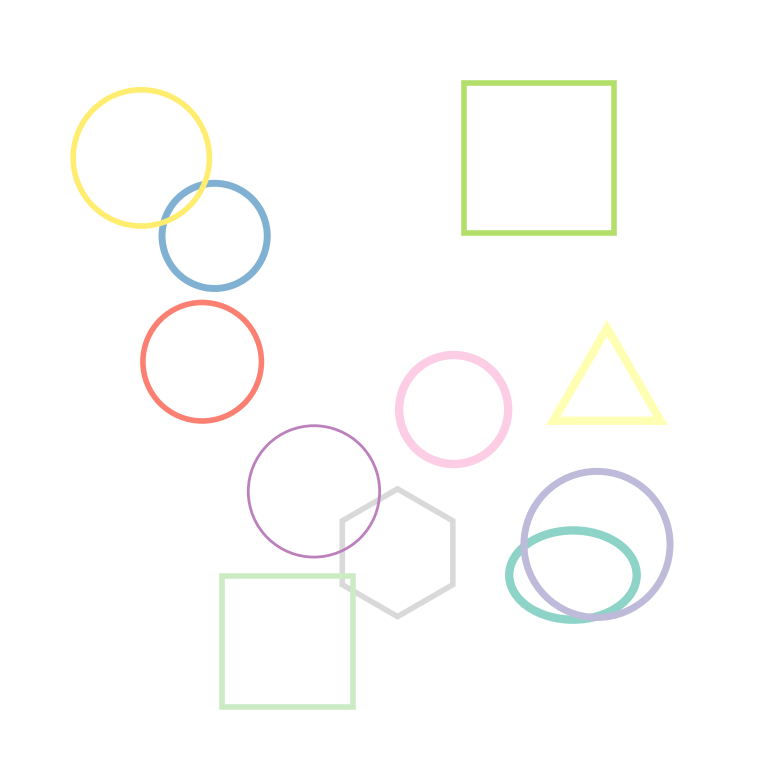[{"shape": "oval", "thickness": 3, "radius": 0.41, "center": [0.744, 0.253]}, {"shape": "triangle", "thickness": 3, "radius": 0.4, "center": [0.788, 0.494]}, {"shape": "circle", "thickness": 2.5, "radius": 0.47, "center": [0.775, 0.293]}, {"shape": "circle", "thickness": 2, "radius": 0.38, "center": [0.263, 0.53]}, {"shape": "circle", "thickness": 2.5, "radius": 0.34, "center": [0.279, 0.694]}, {"shape": "square", "thickness": 2, "radius": 0.49, "center": [0.7, 0.795]}, {"shape": "circle", "thickness": 3, "radius": 0.35, "center": [0.589, 0.468]}, {"shape": "hexagon", "thickness": 2, "radius": 0.41, "center": [0.516, 0.282]}, {"shape": "circle", "thickness": 1, "radius": 0.43, "center": [0.408, 0.362]}, {"shape": "square", "thickness": 2, "radius": 0.42, "center": [0.373, 0.167]}, {"shape": "circle", "thickness": 2, "radius": 0.44, "center": [0.183, 0.795]}]